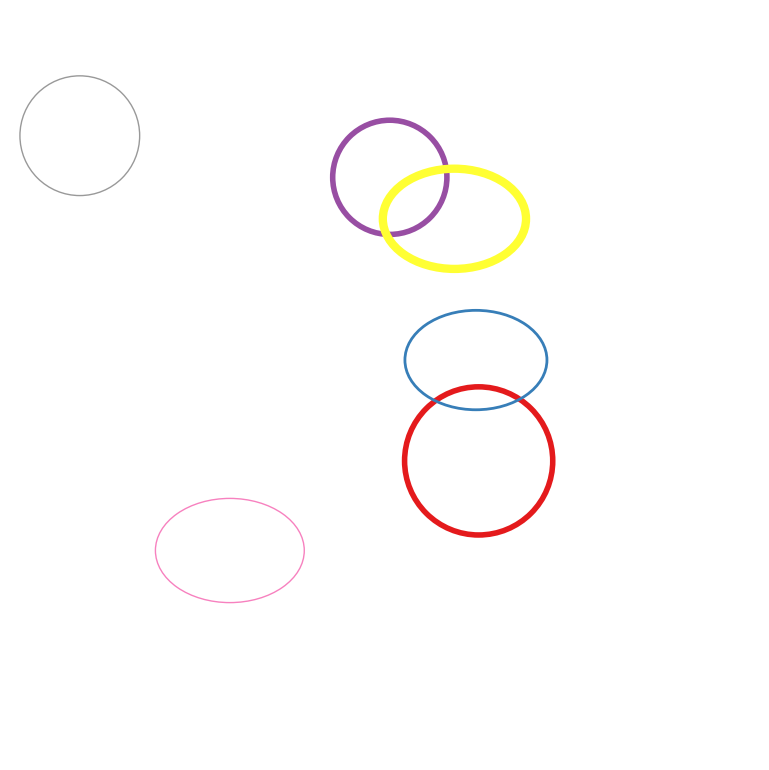[{"shape": "circle", "thickness": 2, "radius": 0.48, "center": [0.622, 0.401]}, {"shape": "oval", "thickness": 1, "radius": 0.46, "center": [0.618, 0.532]}, {"shape": "circle", "thickness": 2, "radius": 0.37, "center": [0.506, 0.77]}, {"shape": "oval", "thickness": 3, "radius": 0.46, "center": [0.59, 0.716]}, {"shape": "oval", "thickness": 0.5, "radius": 0.48, "center": [0.299, 0.285]}, {"shape": "circle", "thickness": 0.5, "radius": 0.39, "center": [0.104, 0.824]}]